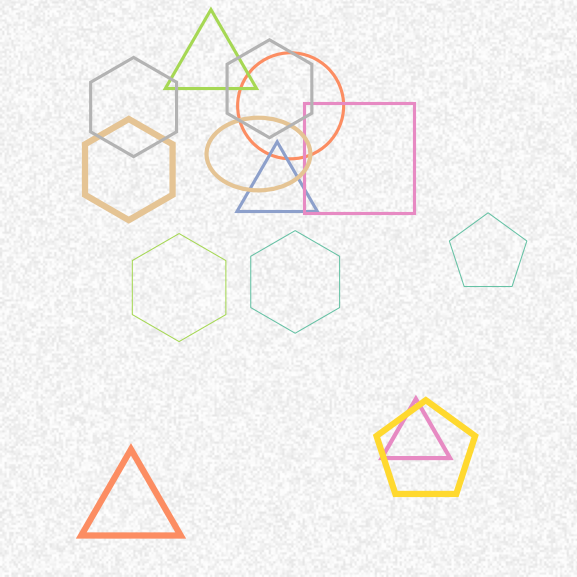[{"shape": "hexagon", "thickness": 0.5, "radius": 0.44, "center": [0.511, 0.511]}, {"shape": "pentagon", "thickness": 0.5, "radius": 0.35, "center": [0.845, 0.56]}, {"shape": "triangle", "thickness": 3, "radius": 0.5, "center": [0.227, 0.122]}, {"shape": "circle", "thickness": 1.5, "radius": 0.46, "center": [0.503, 0.816]}, {"shape": "triangle", "thickness": 1.5, "radius": 0.4, "center": [0.48, 0.673]}, {"shape": "triangle", "thickness": 2, "radius": 0.34, "center": [0.72, 0.24]}, {"shape": "square", "thickness": 1.5, "radius": 0.48, "center": [0.622, 0.725]}, {"shape": "hexagon", "thickness": 0.5, "radius": 0.47, "center": [0.31, 0.501]}, {"shape": "triangle", "thickness": 1.5, "radius": 0.46, "center": [0.365, 0.891]}, {"shape": "pentagon", "thickness": 3, "radius": 0.45, "center": [0.737, 0.216]}, {"shape": "hexagon", "thickness": 3, "radius": 0.44, "center": [0.223, 0.705]}, {"shape": "oval", "thickness": 2, "radius": 0.45, "center": [0.447, 0.732]}, {"shape": "hexagon", "thickness": 1.5, "radius": 0.43, "center": [0.231, 0.814]}, {"shape": "hexagon", "thickness": 1.5, "radius": 0.42, "center": [0.467, 0.845]}]